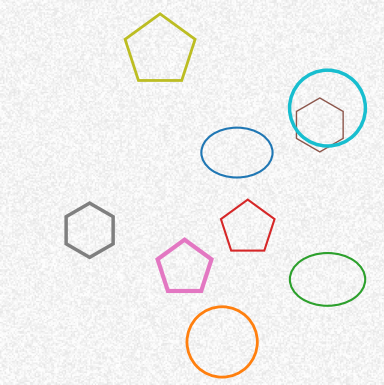[{"shape": "oval", "thickness": 1.5, "radius": 0.46, "center": [0.615, 0.604]}, {"shape": "circle", "thickness": 2, "radius": 0.46, "center": [0.577, 0.112]}, {"shape": "oval", "thickness": 1.5, "radius": 0.49, "center": [0.851, 0.274]}, {"shape": "pentagon", "thickness": 1.5, "radius": 0.37, "center": [0.643, 0.408]}, {"shape": "hexagon", "thickness": 1, "radius": 0.35, "center": [0.831, 0.676]}, {"shape": "pentagon", "thickness": 3, "radius": 0.37, "center": [0.479, 0.304]}, {"shape": "hexagon", "thickness": 2.5, "radius": 0.35, "center": [0.233, 0.402]}, {"shape": "pentagon", "thickness": 2, "radius": 0.48, "center": [0.416, 0.868]}, {"shape": "circle", "thickness": 2.5, "radius": 0.49, "center": [0.851, 0.719]}]